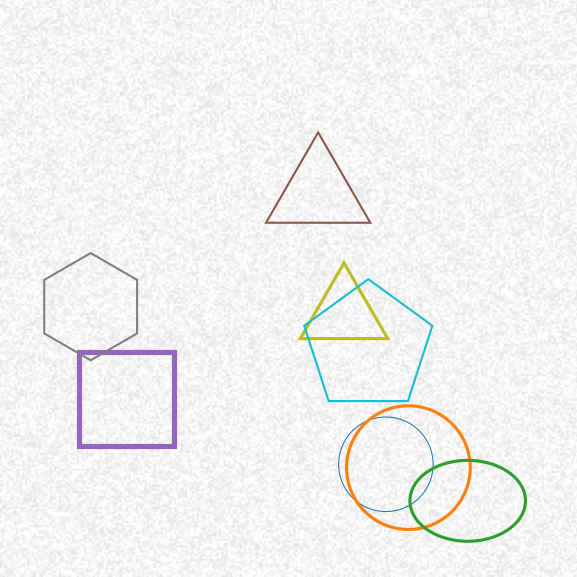[{"shape": "circle", "thickness": 0.5, "radius": 0.41, "center": [0.668, 0.195]}, {"shape": "circle", "thickness": 1.5, "radius": 0.54, "center": [0.707, 0.189]}, {"shape": "oval", "thickness": 1.5, "radius": 0.5, "center": [0.81, 0.132]}, {"shape": "square", "thickness": 2.5, "radius": 0.41, "center": [0.219, 0.309]}, {"shape": "triangle", "thickness": 1, "radius": 0.52, "center": [0.551, 0.666]}, {"shape": "hexagon", "thickness": 1, "radius": 0.46, "center": [0.157, 0.468]}, {"shape": "triangle", "thickness": 1.5, "radius": 0.44, "center": [0.596, 0.457]}, {"shape": "pentagon", "thickness": 1, "radius": 0.58, "center": [0.638, 0.399]}]